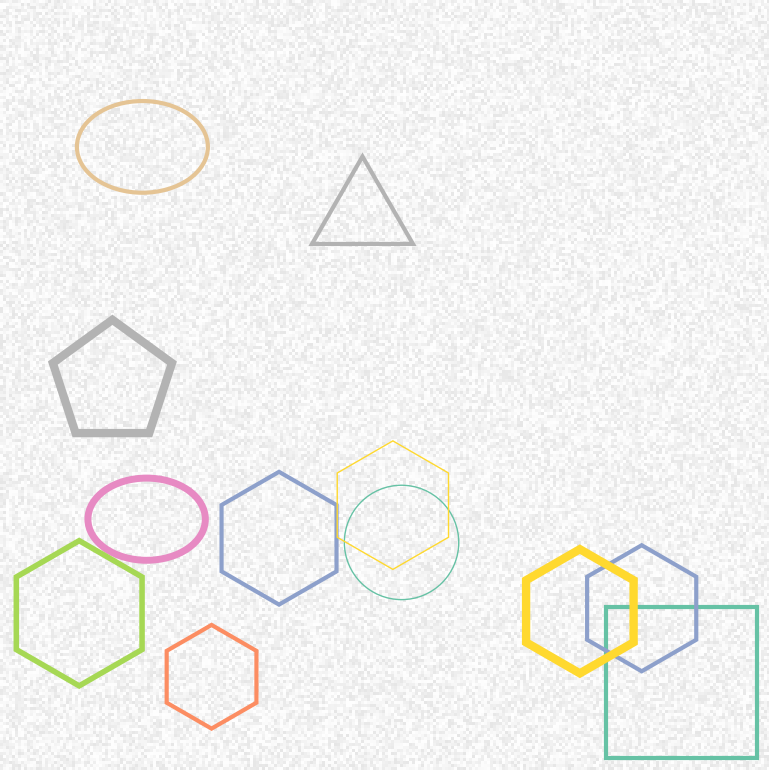[{"shape": "square", "thickness": 1.5, "radius": 0.49, "center": [0.885, 0.113]}, {"shape": "circle", "thickness": 0.5, "radius": 0.37, "center": [0.521, 0.296]}, {"shape": "hexagon", "thickness": 1.5, "radius": 0.34, "center": [0.275, 0.121]}, {"shape": "hexagon", "thickness": 1.5, "radius": 0.41, "center": [0.833, 0.21]}, {"shape": "hexagon", "thickness": 1.5, "radius": 0.43, "center": [0.362, 0.301]}, {"shape": "oval", "thickness": 2.5, "radius": 0.38, "center": [0.19, 0.326]}, {"shape": "hexagon", "thickness": 2, "radius": 0.47, "center": [0.103, 0.204]}, {"shape": "hexagon", "thickness": 0.5, "radius": 0.42, "center": [0.51, 0.344]}, {"shape": "hexagon", "thickness": 3, "radius": 0.4, "center": [0.753, 0.206]}, {"shape": "oval", "thickness": 1.5, "radius": 0.43, "center": [0.185, 0.809]}, {"shape": "pentagon", "thickness": 3, "radius": 0.41, "center": [0.146, 0.503]}, {"shape": "triangle", "thickness": 1.5, "radius": 0.38, "center": [0.471, 0.721]}]